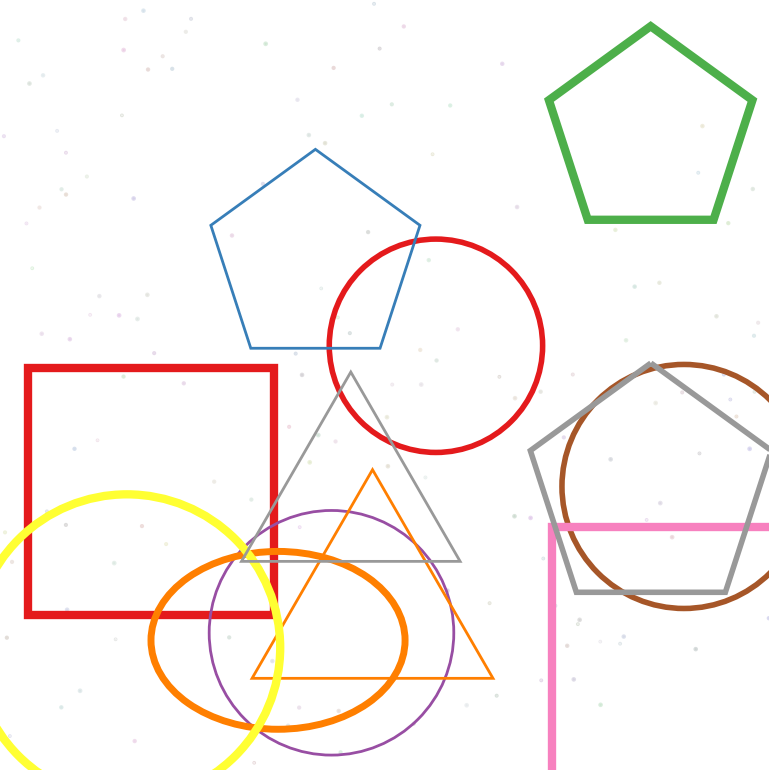[{"shape": "square", "thickness": 3, "radius": 0.8, "center": [0.196, 0.362]}, {"shape": "circle", "thickness": 2, "radius": 0.69, "center": [0.566, 0.551]}, {"shape": "pentagon", "thickness": 1, "radius": 0.71, "center": [0.41, 0.663]}, {"shape": "pentagon", "thickness": 3, "radius": 0.69, "center": [0.845, 0.827]}, {"shape": "circle", "thickness": 1, "radius": 0.79, "center": [0.431, 0.178]}, {"shape": "oval", "thickness": 2.5, "radius": 0.82, "center": [0.361, 0.168]}, {"shape": "triangle", "thickness": 1, "radius": 0.9, "center": [0.484, 0.209]}, {"shape": "circle", "thickness": 3, "radius": 0.99, "center": [0.165, 0.159]}, {"shape": "circle", "thickness": 2, "radius": 0.79, "center": [0.888, 0.368]}, {"shape": "square", "thickness": 3, "radius": 0.84, "center": [0.886, 0.147]}, {"shape": "triangle", "thickness": 1, "radius": 0.82, "center": [0.456, 0.353]}, {"shape": "pentagon", "thickness": 2, "radius": 0.82, "center": [0.845, 0.364]}]